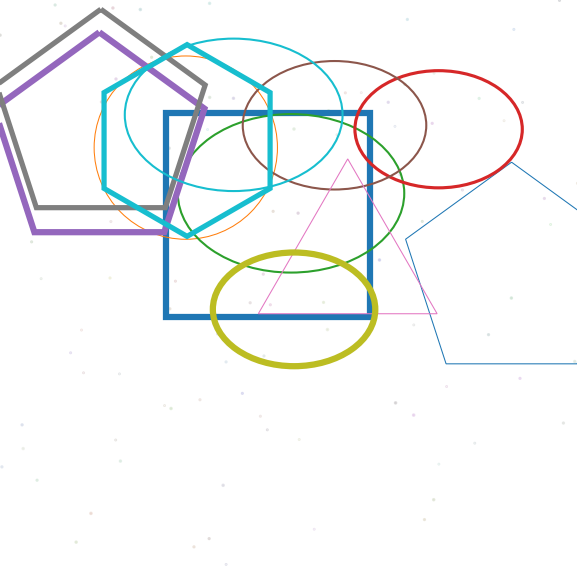[{"shape": "square", "thickness": 3, "radius": 0.88, "center": [0.464, 0.627]}, {"shape": "pentagon", "thickness": 0.5, "radius": 0.96, "center": [0.886, 0.525]}, {"shape": "circle", "thickness": 0.5, "radius": 0.79, "center": [0.322, 0.744]}, {"shape": "oval", "thickness": 1, "radius": 0.98, "center": [0.504, 0.664]}, {"shape": "oval", "thickness": 1.5, "radius": 0.72, "center": [0.759, 0.775]}, {"shape": "pentagon", "thickness": 3, "radius": 0.96, "center": [0.172, 0.752]}, {"shape": "oval", "thickness": 1, "radius": 0.79, "center": [0.579, 0.782]}, {"shape": "triangle", "thickness": 0.5, "radius": 0.89, "center": [0.602, 0.545]}, {"shape": "pentagon", "thickness": 2.5, "radius": 0.95, "center": [0.175, 0.793]}, {"shape": "oval", "thickness": 3, "radius": 0.7, "center": [0.509, 0.463]}, {"shape": "hexagon", "thickness": 2.5, "radius": 0.83, "center": [0.324, 0.756]}, {"shape": "oval", "thickness": 1, "radius": 0.94, "center": [0.405, 0.8]}]